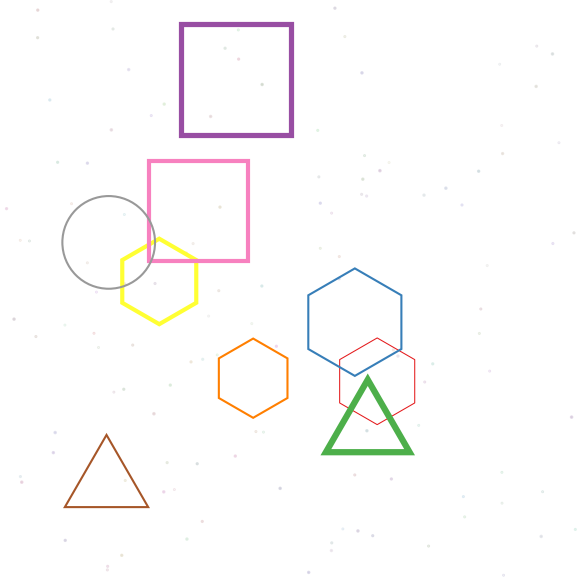[{"shape": "hexagon", "thickness": 0.5, "radius": 0.38, "center": [0.653, 0.339]}, {"shape": "hexagon", "thickness": 1, "radius": 0.47, "center": [0.614, 0.441]}, {"shape": "triangle", "thickness": 3, "radius": 0.42, "center": [0.637, 0.258]}, {"shape": "square", "thickness": 2.5, "radius": 0.48, "center": [0.409, 0.861]}, {"shape": "hexagon", "thickness": 1, "radius": 0.34, "center": [0.438, 0.344]}, {"shape": "hexagon", "thickness": 2, "radius": 0.37, "center": [0.276, 0.512]}, {"shape": "triangle", "thickness": 1, "radius": 0.42, "center": [0.184, 0.163]}, {"shape": "square", "thickness": 2, "radius": 0.43, "center": [0.344, 0.633]}, {"shape": "circle", "thickness": 1, "radius": 0.4, "center": [0.188, 0.579]}]